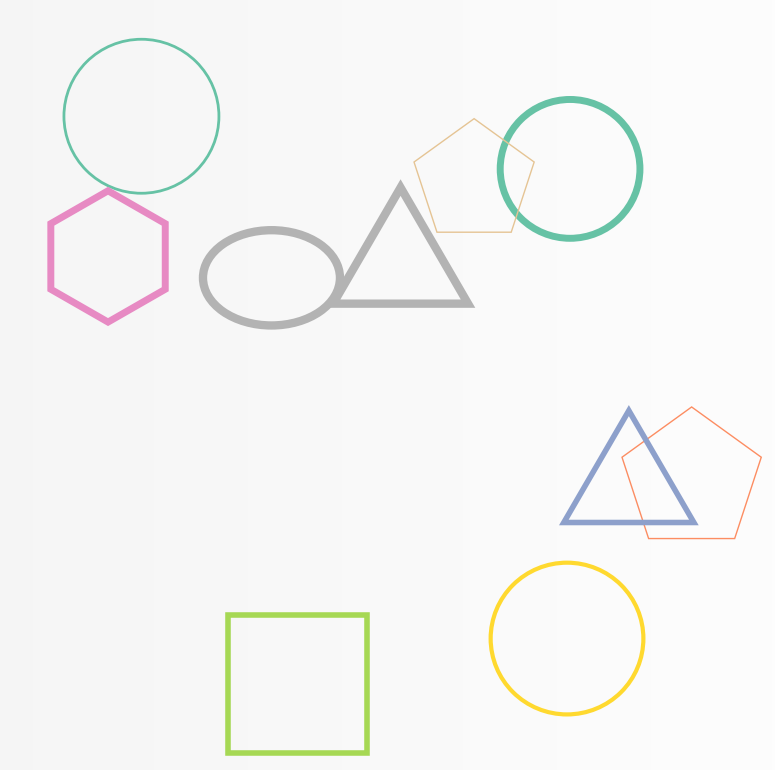[{"shape": "circle", "thickness": 2.5, "radius": 0.45, "center": [0.736, 0.781]}, {"shape": "circle", "thickness": 1, "radius": 0.5, "center": [0.182, 0.849]}, {"shape": "pentagon", "thickness": 0.5, "radius": 0.47, "center": [0.892, 0.377]}, {"shape": "triangle", "thickness": 2, "radius": 0.48, "center": [0.811, 0.37]}, {"shape": "hexagon", "thickness": 2.5, "radius": 0.43, "center": [0.139, 0.667]}, {"shape": "square", "thickness": 2, "radius": 0.45, "center": [0.384, 0.112]}, {"shape": "circle", "thickness": 1.5, "radius": 0.49, "center": [0.732, 0.171]}, {"shape": "pentagon", "thickness": 0.5, "radius": 0.41, "center": [0.612, 0.764]}, {"shape": "triangle", "thickness": 3, "radius": 0.5, "center": [0.517, 0.656]}, {"shape": "oval", "thickness": 3, "radius": 0.44, "center": [0.35, 0.639]}]